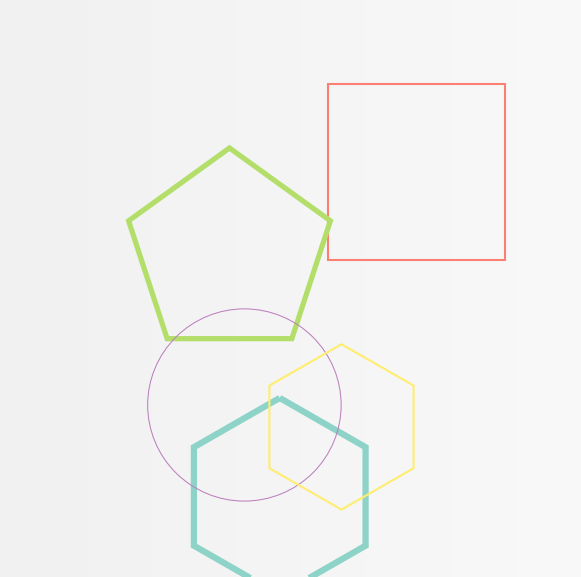[{"shape": "hexagon", "thickness": 3, "radius": 0.85, "center": [0.481, 0.14]}, {"shape": "square", "thickness": 1, "radius": 0.76, "center": [0.717, 0.701]}, {"shape": "pentagon", "thickness": 2.5, "radius": 0.91, "center": [0.395, 0.56]}, {"shape": "circle", "thickness": 0.5, "radius": 0.83, "center": [0.42, 0.298]}, {"shape": "hexagon", "thickness": 1, "radius": 0.72, "center": [0.587, 0.26]}]